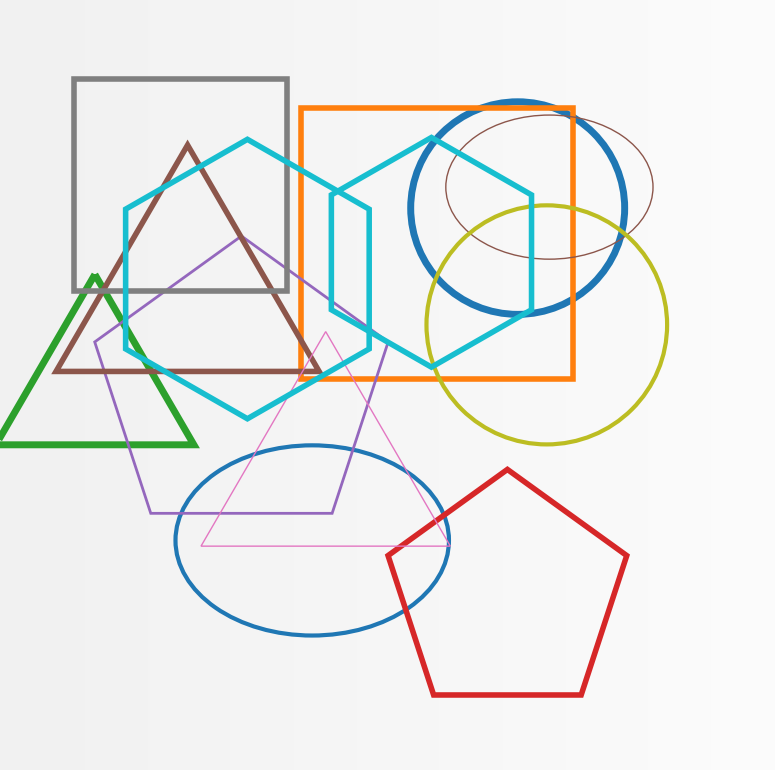[{"shape": "circle", "thickness": 2.5, "radius": 0.69, "center": [0.668, 0.73]}, {"shape": "oval", "thickness": 1.5, "radius": 0.88, "center": [0.403, 0.298]}, {"shape": "square", "thickness": 2, "radius": 0.88, "center": [0.564, 0.684]}, {"shape": "triangle", "thickness": 2.5, "radius": 0.74, "center": [0.122, 0.496]}, {"shape": "pentagon", "thickness": 2, "radius": 0.81, "center": [0.655, 0.228]}, {"shape": "pentagon", "thickness": 1, "radius": 1.0, "center": [0.312, 0.494]}, {"shape": "triangle", "thickness": 2, "radius": 0.98, "center": [0.242, 0.616]}, {"shape": "oval", "thickness": 0.5, "radius": 0.67, "center": [0.709, 0.757]}, {"shape": "triangle", "thickness": 0.5, "radius": 0.93, "center": [0.42, 0.384]}, {"shape": "square", "thickness": 2, "radius": 0.69, "center": [0.233, 0.759]}, {"shape": "circle", "thickness": 1.5, "radius": 0.78, "center": [0.706, 0.578]}, {"shape": "hexagon", "thickness": 2, "radius": 0.91, "center": [0.319, 0.638]}, {"shape": "hexagon", "thickness": 2, "radius": 0.75, "center": [0.557, 0.672]}]